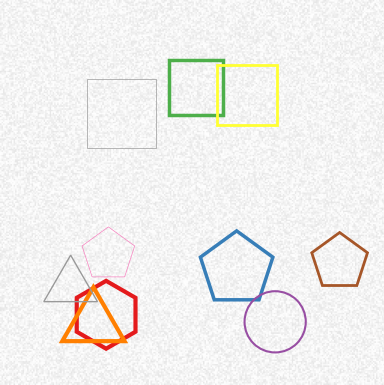[{"shape": "hexagon", "thickness": 3, "radius": 0.44, "center": [0.276, 0.182]}, {"shape": "pentagon", "thickness": 2.5, "radius": 0.49, "center": [0.615, 0.301]}, {"shape": "square", "thickness": 2.5, "radius": 0.35, "center": [0.509, 0.773]}, {"shape": "circle", "thickness": 1.5, "radius": 0.4, "center": [0.715, 0.164]}, {"shape": "triangle", "thickness": 3, "radius": 0.47, "center": [0.243, 0.161]}, {"shape": "square", "thickness": 2, "radius": 0.39, "center": [0.641, 0.753]}, {"shape": "pentagon", "thickness": 2, "radius": 0.38, "center": [0.882, 0.32]}, {"shape": "pentagon", "thickness": 0.5, "radius": 0.36, "center": [0.281, 0.339]}, {"shape": "square", "thickness": 0.5, "radius": 0.44, "center": [0.316, 0.705]}, {"shape": "triangle", "thickness": 1, "radius": 0.4, "center": [0.183, 0.257]}]